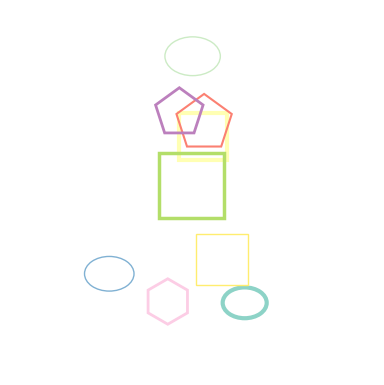[{"shape": "oval", "thickness": 3, "radius": 0.29, "center": [0.636, 0.213]}, {"shape": "square", "thickness": 3, "radius": 0.31, "center": [0.528, 0.645]}, {"shape": "pentagon", "thickness": 1.5, "radius": 0.38, "center": [0.53, 0.681]}, {"shape": "oval", "thickness": 1, "radius": 0.32, "center": [0.284, 0.289]}, {"shape": "square", "thickness": 2.5, "radius": 0.42, "center": [0.499, 0.519]}, {"shape": "hexagon", "thickness": 2, "radius": 0.3, "center": [0.436, 0.217]}, {"shape": "pentagon", "thickness": 2, "radius": 0.32, "center": [0.466, 0.707]}, {"shape": "oval", "thickness": 1, "radius": 0.36, "center": [0.5, 0.854]}, {"shape": "square", "thickness": 1, "radius": 0.33, "center": [0.577, 0.327]}]